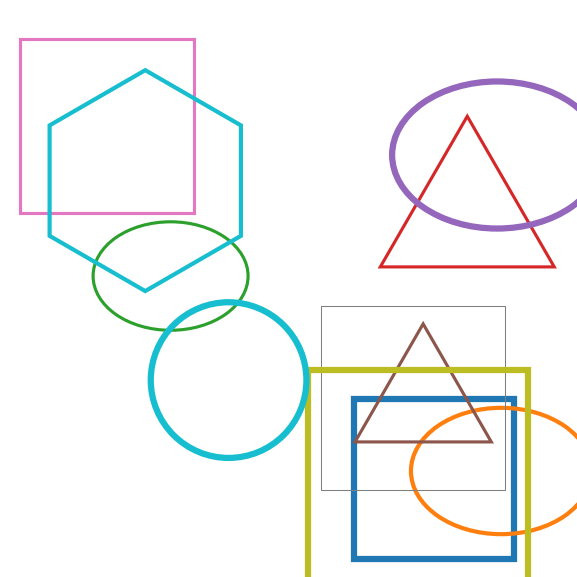[{"shape": "square", "thickness": 3, "radius": 0.69, "center": [0.752, 0.17]}, {"shape": "oval", "thickness": 2, "radius": 0.78, "center": [0.868, 0.184]}, {"shape": "oval", "thickness": 1.5, "radius": 0.67, "center": [0.295, 0.521]}, {"shape": "triangle", "thickness": 1.5, "radius": 0.87, "center": [0.809, 0.624]}, {"shape": "oval", "thickness": 3, "radius": 0.91, "center": [0.861, 0.731]}, {"shape": "triangle", "thickness": 1.5, "radius": 0.68, "center": [0.733, 0.302]}, {"shape": "square", "thickness": 1.5, "radius": 0.75, "center": [0.185, 0.78]}, {"shape": "square", "thickness": 0.5, "radius": 0.79, "center": [0.715, 0.31]}, {"shape": "square", "thickness": 3, "radius": 0.95, "center": [0.724, 0.167]}, {"shape": "circle", "thickness": 3, "radius": 0.67, "center": [0.396, 0.341]}, {"shape": "hexagon", "thickness": 2, "radius": 0.96, "center": [0.252, 0.686]}]